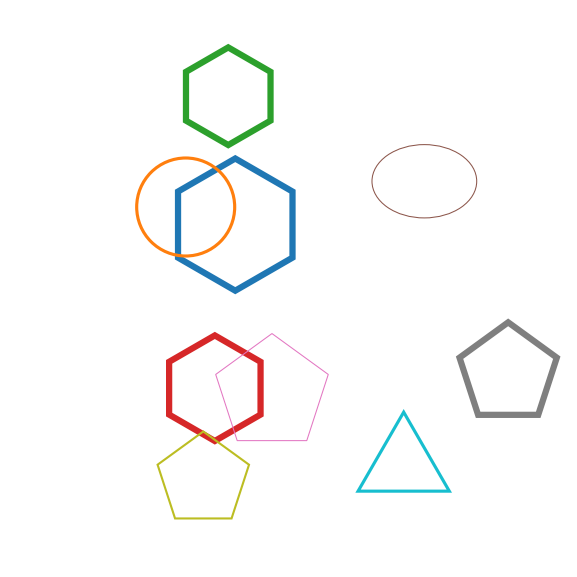[{"shape": "hexagon", "thickness": 3, "radius": 0.57, "center": [0.407, 0.61]}, {"shape": "circle", "thickness": 1.5, "radius": 0.42, "center": [0.322, 0.641]}, {"shape": "hexagon", "thickness": 3, "radius": 0.42, "center": [0.395, 0.833]}, {"shape": "hexagon", "thickness": 3, "radius": 0.46, "center": [0.372, 0.327]}, {"shape": "oval", "thickness": 0.5, "radius": 0.45, "center": [0.735, 0.685]}, {"shape": "pentagon", "thickness": 0.5, "radius": 0.51, "center": [0.471, 0.319]}, {"shape": "pentagon", "thickness": 3, "radius": 0.44, "center": [0.88, 0.352]}, {"shape": "pentagon", "thickness": 1, "radius": 0.42, "center": [0.352, 0.169]}, {"shape": "triangle", "thickness": 1.5, "radius": 0.46, "center": [0.699, 0.194]}]